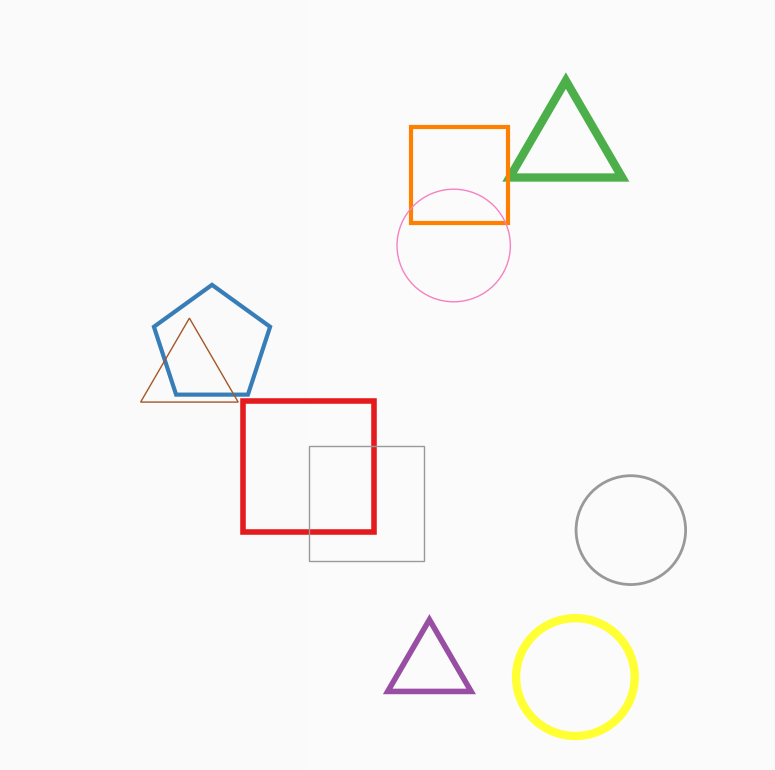[{"shape": "square", "thickness": 2, "radius": 0.42, "center": [0.398, 0.394]}, {"shape": "pentagon", "thickness": 1.5, "radius": 0.39, "center": [0.274, 0.551]}, {"shape": "triangle", "thickness": 3, "radius": 0.42, "center": [0.73, 0.811]}, {"shape": "triangle", "thickness": 2, "radius": 0.31, "center": [0.554, 0.133]}, {"shape": "square", "thickness": 1.5, "radius": 0.31, "center": [0.593, 0.773]}, {"shape": "circle", "thickness": 3, "radius": 0.38, "center": [0.742, 0.121]}, {"shape": "triangle", "thickness": 0.5, "radius": 0.36, "center": [0.244, 0.514]}, {"shape": "circle", "thickness": 0.5, "radius": 0.37, "center": [0.585, 0.681]}, {"shape": "circle", "thickness": 1, "radius": 0.35, "center": [0.814, 0.312]}, {"shape": "square", "thickness": 0.5, "radius": 0.37, "center": [0.473, 0.346]}]